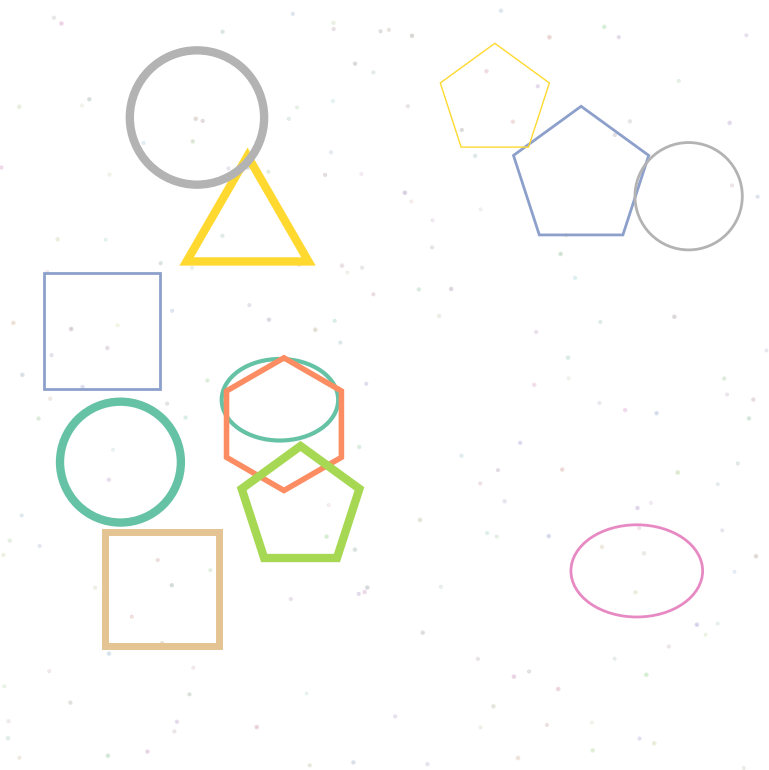[{"shape": "oval", "thickness": 1.5, "radius": 0.38, "center": [0.364, 0.481]}, {"shape": "circle", "thickness": 3, "radius": 0.39, "center": [0.156, 0.4]}, {"shape": "hexagon", "thickness": 2, "radius": 0.43, "center": [0.369, 0.449]}, {"shape": "square", "thickness": 1, "radius": 0.38, "center": [0.132, 0.57]}, {"shape": "pentagon", "thickness": 1, "radius": 0.46, "center": [0.755, 0.77]}, {"shape": "oval", "thickness": 1, "radius": 0.43, "center": [0.827, 0.259]}, {"shape": "pentagon", "thickness": 3, "radius": 0.4, "center": [0.39, 0.34]}, {"shape": "triangle", "thickness": 3, "radius": 0.46, "center": [0.321, 0.706]}, {"shape": "pentagon", "thickness": 0.5, "radius": 0.37, "center": [0.643, 0.869]}, {"shape": "square", "thickness": 2.5, "radius": 0.37, "center": [0.21, 0.235]}, {"shape": "circle", "thickness": 3, "radius": 0.44, "center": [0.256, 0.847]}, {"shape": "circle", "thickness": 1, "radius": 0.35, "center": [0.894, 0.745]}]